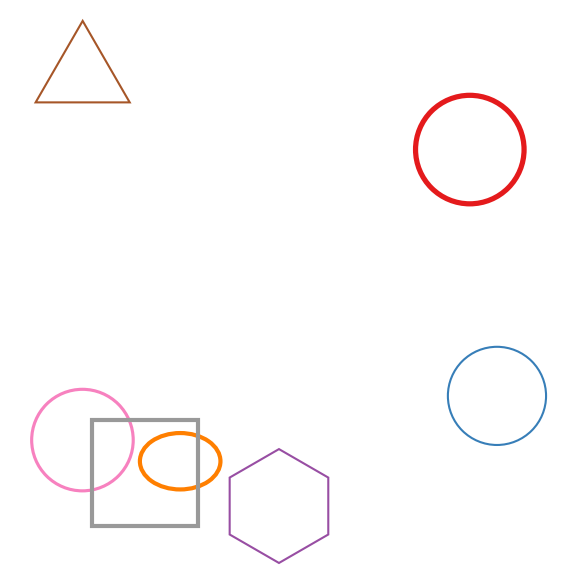[{"shape": "circle", "thickness": 2.5, "radius": 0.47, "center": [0.814, 0.74]}, {"shape": "circle", "thickness": 1, "radius": 0.42, "center": [0.861, 0.314]}, {"shape": "hexagon", "thickness": 1, "radius": 0.49, "center": [0.483, 0.123]}, {"shape": "oval", "thickness": 2, "radius": 0.35, "center": [0.312, 0.2]}, {"shape": "triangle", "thickness": 1, "radius": 0.47, "center": [0.143, 0.869]}, {"shape": "circle", "thickness": 1.5, "radius": 0.44, "center": [0.143, 0.237]}, {"shape": "square", "thickness": 2, "radius": 0.46, "center": [0.251, 0.18]}]